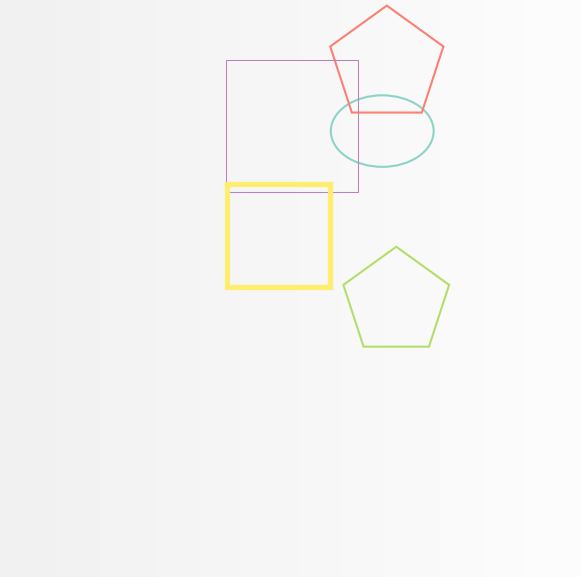[{"shape": "oval", "thickness": 1, "radius": 0.44, "center": [0.658, 0.772]}, {"shape": "pentagon", "thickness": 1, "radius": 0.51, "center": [0.666, 0.887]}, {"shape": "pentagon", "thickness": 1, "radius": 0.48, "center": [0.682, 0.476]}, {"shape": "square", "thickness": 0.5, "radius": 0.57, "center": [0.502, 0.78]}, {"shape": "square", "thickness": 2.5, "radius": 0.44, "center": [0.479, 0.591]}]